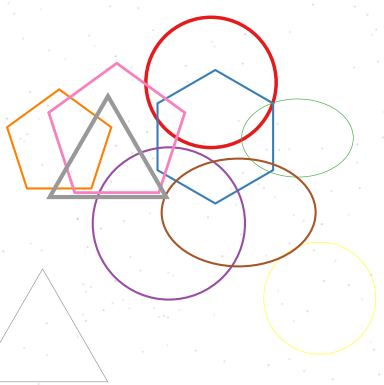[{"shape": "circle", "thickness": 2.5, "radius": 0.85, "center": [0.548, 0.786]}, {"shape": "hexagon", "thickness": 1.5, "radius": 0.87, "center": [0.559, 0.645]}, {"shape": "oval", "thickness": 0.5, "radius": 0.72, "center": [0.773, 0.641]}, {"shape": "circle", "thickness": 1.5, "radius": 0.99, "center": [0.439, 0.42]}, {"shape": "pentagon", "thickness": 1.5, "radius": 0.71, "center": [0.154, 0.626]}, {"shape": "circle", "thickness": 0.5, "radius": 0.73, "center": [0.831, 0.225]}, {"shape": "oval", "thickness": 1.5, "radius": 1.0, "center": [0.62, 0.448]}, {"shape": "pentagon", "thickness": 2, "radius": 0.93, "center": [0.303, 0.65]}, {"shape": "triangle", "thickness": 3, "radius": 0.87, "center": [0.28, 0.576]}, {"shape": "triangle", "thickness": 0.5, "radius": 0.98, "center": [0.111, 0.106]}]